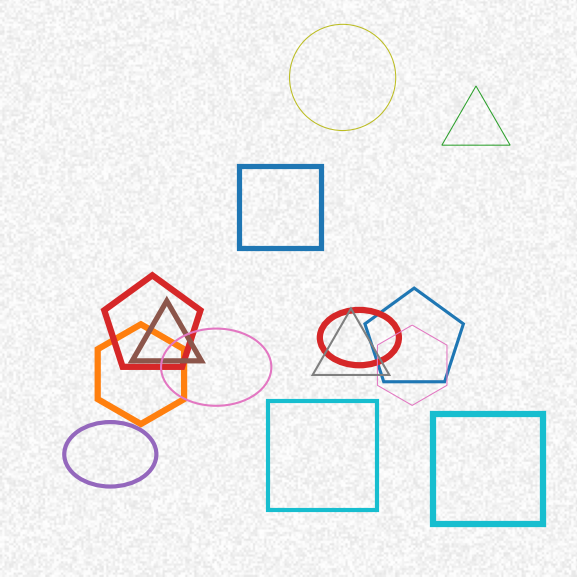[{"shape": "square", "thickness": 2.5, "radius": 0.36, "center": [0.484, 0.641]}, {"shape": "pentagon", "thickness": 1.5, "radius": 0.45, "center": [0.717, 0.411]}, {"shape": "hexagon", "thickness": 3, "radius": 0.43, "center": [0.244, 0.351]}, {"shape": "triangle", "thickness": 0.5, "radius": 0.34, "center": [0.824, 0.782]}, {"shape": "pentagon", "thickness": 3, "radius": 0.44, "center": [0.264, 0.435]}, {"shape": "oval", "thickness": 3, "radius": 0.34, "center": [0.622, 0.415]}, {"shape": "oval", "thickness": 2, "radius": 0.4, "center": [0.191, 0.212]}, {"shape": "triangle", "thickness": 2.5, "radius": 0.35, "center": [0.289, 0.409]}, {"shape": "oval", "thickness": 1, "radius": 0.48, "center": [0.374, 0.363]}, {"shape": "hexagon", "thickness": 0.5, "radius": 0.35, "center": [0.714, 0.367]}, {"shape": "triangle", "thickness": 1, "radius": 0.38, "center": [0.608, 0.388]}, {"shape": "circle", "thickness": 0.5, "radius": 0.46, "center": [0.593, 0.865]}, {"shape": "square", "thickness": 3, "radius": 0.48, "center": [0.845, 0.188]}, {"shape": "square", "thickness": 2, "radius": 0.47, "center": [0.559, 0.21]}]